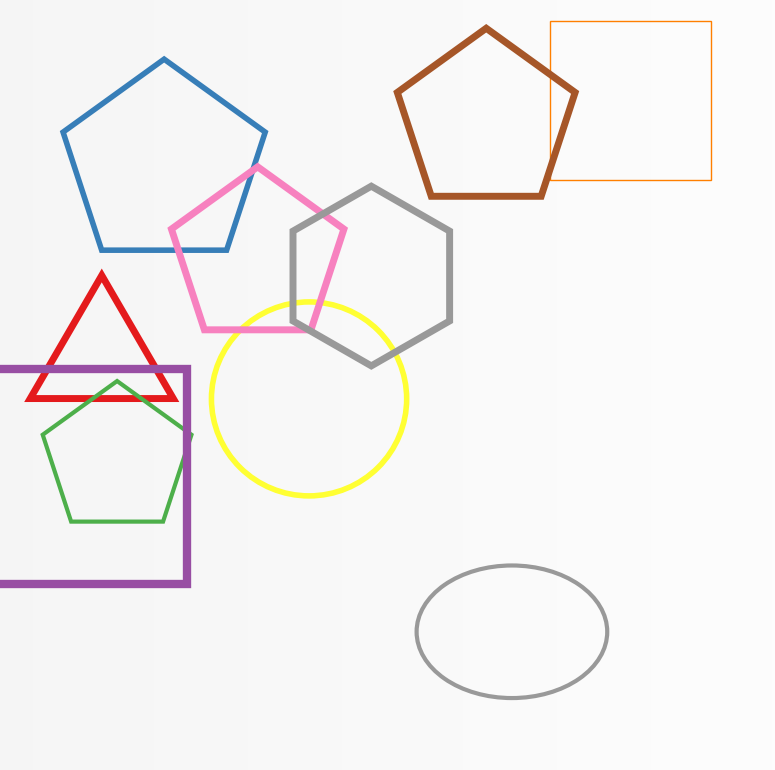[{"shape": "triangle", "thickness": 2.5, "radius": 0.53, "center": [0.131, 0.536]}, {"shape": "pentagon", "thickness": 2, "radius": 0.69, "center": [0.212, 0.786]}, {"shape": "pentagon", "thickness": 1.5, "radius": 0.5, "center": [0.151, 0.404]}, {"shape": "square", "thickness": 3, "radius": 0.7, "center": [0.101, 0.381]}, {"shape": "square", "thickness": 0.5, "radius": 0.52, "center": [0.814, 0.87]}, {"shape": "circle", "thickness": 2, "radius": 0.63, "center": [0.399, 0.482]}, {"shape": "pentagon", "thickness": 2.5, "radius": 0.6, "center": [0.627, 0.843]}, {"shape": "pentagon", "thickness": 2.5, "radius": 0.59, "center": [0.332, 0.666]}, {"shape": "hexagon", "thickness": 2.5, "radius": 0.58, "center": [0.479, 0.642]}, {"shape": "oval", "thickness": 1.5, "radius": 0.61, "center": [0.661, 0.18]}]